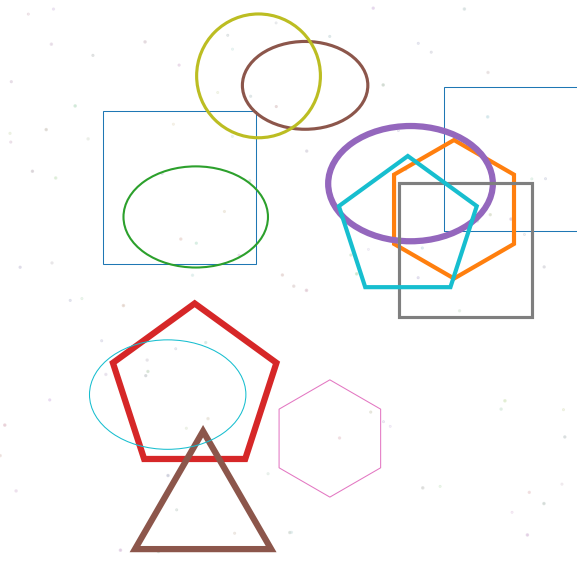[{"shape": "square", "thickness": 0.5, "radius": 0.63, "center": [0.894, 0.724]}, {"shape": "square", "thickness": 0.5, "radius": 0.66, "center": [0.311, 0.675]}, {"shape": "hexagon", "thickness": 2, "radius": 0.6, "center": [0.786, 0.637]}, {"shape": "oval", "thickness": 1, "radius": 0.63, "center": [0.339, 0.623]}, {"shape": "pentagon", "thickness": 3, "radius": 0.74, "center": [0.337, 0.325]}, {"shape": "oval", "thickness": 3, "radius": 0.71, "center": [0.711, 0.681]}, {"shape": "triangle", "thickness": 3, "radius": 0.68, "center": [0.352, 0.116]}, {"shape": "oval", "thickness": 1.5, "radius": 0.54, "center": [0.528, 0.851]}, {"shape": "hexagon", "thickness": 0.5, "radius": 0.51, "center": [0.571, 0.24]}, {"shape": "square", "thickness": 1.5, "radius": 0.58, "center": [0.806, 0.566]}, {"shape": "circle", "thickness": 1.5, "radius": 0.54, "center": [0.448, 0.868]}, {"shape": "oval", "thickness": 0.5, "radius": 0.68, "center": [0.29, 0.316]}, {"shape": "pentagon", "thickness": 2, "radius": 0.63, "center": [0.706, 0.603]}]